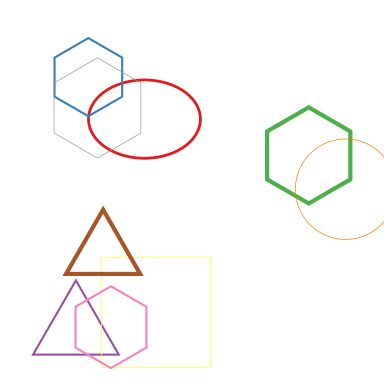[{"shape": "oval", "thickness": 2, "radius": 0.73, "center": [0.375, 0.691]}, {"shape": "hexagon", "thickness": 1.5, "radius": 0.51, "center": [0.23, 0.8]}, {"shape": "hexagon", "thickness": 3, "radius": 0.62, "center": [0.802, 0.596]}, {"shape": "triangle", "thickness": 1.5, "radius": 0.64, "center": [0.197, 0.143]}, {"shape": "circle", "thickness": 0.5, "radius": 0.65, "center": [0.898, 0.509]}, {"shape": "square", "thickness": 0.5, "radius": 0.71, "center": [0.404, 0.19]}, {"shape": "triangle", "thickness": 3, "radius": 0.56, "center": [0.268, 0.344]}, {"shape": "hexagon", "thickness": 1.5, "radius": 0.53, "center": [0.288, 0.15]}, {"shape": "hexagon", "thickness": 0.5, "radius": 0.65, "center": [0.253, 0.72]}]